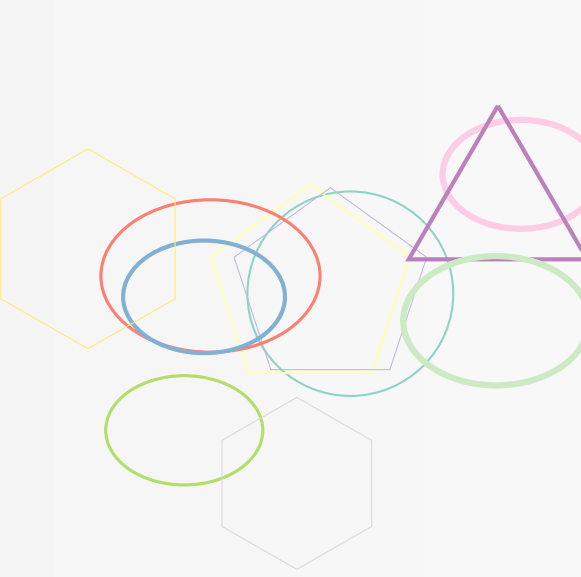[{"shape": "circle", "thickness": 1, "radius": 0.89, "center": [0.603, 0.491]}, {"shape": "pentagon", "thickness": 1, "radius": 0.9, "center": [0.534, 0.499]}, {"shape": "pentagon", "thickness": 0.5, "radius": 0.87, "center": [0.568, 0.5]}, {"shape": "oval", "thickness": 1.5, "radius": 0.94, "center": [0.362, 0.521]}, {"shape": "oval", "thickness": 2, "radius": 0.7, "center": [0.351, 0.485]}, {"shape": "oval", "thickness": 1.5, "radius": 0.68, "center": [0.317, 0.254]}, {"shape": "oval", "thickness": 3, "radius": 0.67, "center": [0.896, 0.697]}, {"shape": "hexagon", "thickness": 0.5, "radius": 0.74, "center": [0.511, 0.162]}, {"shape": "triangle", "thickness": 2, "radius": 0.89, "center": [0.857, 0.639]}, {"shape": "oval", "thickness": 3, "radius": 0.8, "center": [0.854, 0.444]}, {"shape": "hexagon", "thickness": 0.5, "radius": 0.87, "center": [0.151, 0.568]}]